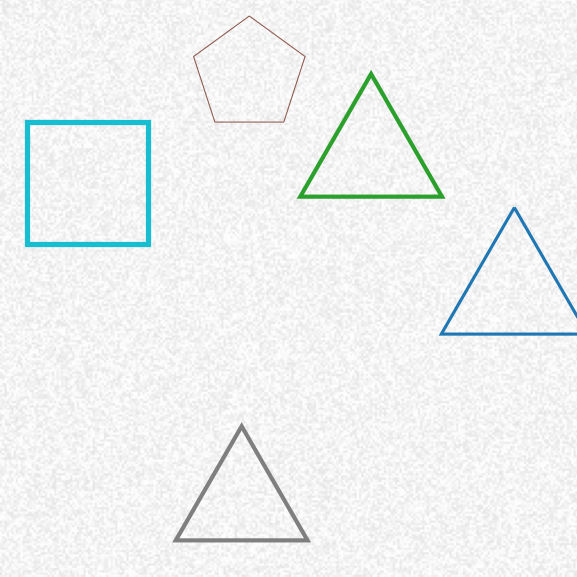[{"shape": "triangle", "thickness": 1.5, "radius": 0.73, "center": [0.891, 0.494]}, {"shape": "triangle", "thickness": 2, "radius": 0.71, "center": [0.643, 0.729]}, {"shape": "pentagon", "thickness": 0.5, "radius": 0.51, "center": [0.432, 0.87]}, {"shape": "triangle", "thickness": 2, "radius": 0.66, "center": [0.418, 0.129]}, {"shape": "square", "thickness": 2.5, "radius": 0.53, "center": [0.151, 0.682]}]